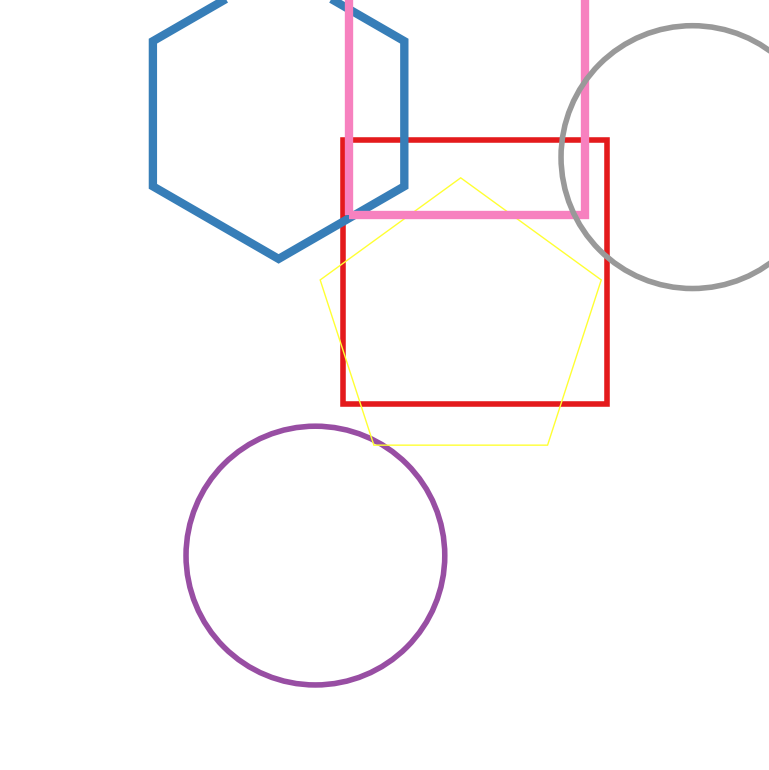[{"shape": "square", "thickness": 2, "radius": 0.86, "center": [0.617, 0.647]}, {"shape": "hexagon", "thickness": 3, "radius": 0.94, "center": [0.362, 0.852]}, {"shape": "circle", "thickness": 2, "radius": 0.84, "center": [0.41, 0.278]}, {"shape": "pentagon", "thickness": 0.5, "radius": 0.96, "center": [0.598, 0.577]}, {"shape": "square", "thickness": 3, "radius": 0.77, "center": [0.606, 0.875]}, {"shape": "circle", "thickness": 2, "radius": 0.85, "center": [0.899, 0.796]}]